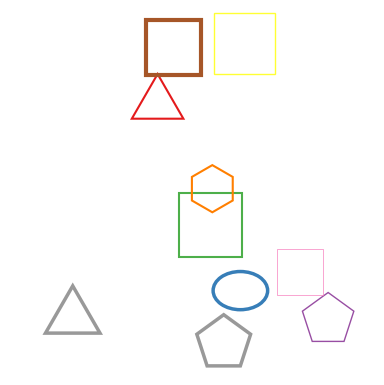[{"shape": "triangle", "thickness": 1.5, "radius": 0.39, "center": [0.409, 0.73]}, {"shape": "oval", "thickness": 2.5, "radius": 0.35, "center": [0.624, 0.245]}, {"shape": "square", "thickness": 1.5, "radius": 0.41, "center": [0.546, 0.416]}, {"shape": "pentagon", "thickness": 1, "radius": 0.35, "center": [0.852, 0.17]}, {"shape": "hexagon", "thickness": 1.5, "radius": 0.31, "center": [0.551, 0.51]}, {"shape": "square", "thickness": 1, "radius": 0.4, "center": [0.635, 0.887]}, {"shape": "square", "thickness": 3, "radius": 0.36, "center": [0.451, 0.877]}, {"shape": "square", "thickness": 0.5, "radius": 0.3, "center": [0.779, 0.295]}, {"shape": "triangle", "thickness": 2.5, "radius": 0.41, "center": [0.189, 0.176]}, {"shape": "pentagon", "thickness": 2.5, "radius": 0.37, "center": [0.581, 0.109]}]